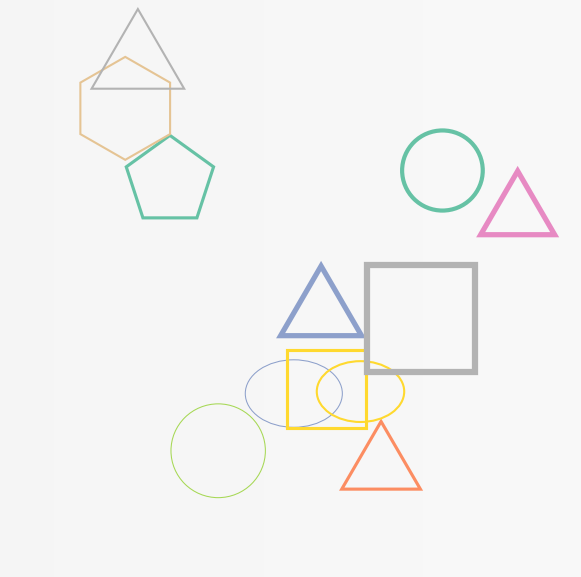[{"shape": "circle", "thickness": 2, "radius": 0.35, "center": [0.761, 0.704]}, {"shape": "pentagon", "thickness": 1.5, "radius": 0.39, "center": [0.292, 0.686]}, {"shape": "triangle", "thickness": 1.5, "radius": 0.39, "center": [0.656, 0.191]}, {"shape": "triangle", "thickness": 2.5, "radius": 0.4, "center": [0.552, 0.458]}, {"shape": "oval", "thickness": 0.5, "radius": 0.42, "center": [0.505, 0.318]}, {"shape": "triangle", "thickness": 2.5, "radius": 0.37, "center": [0.891, 0.629]}, {"shape": "circle", "thickness": 0.5, "radius": 0.41, "center": [0.375, 0.219]}, {"shape": "square", "thickness": 1.5, "radius": 0.34, "center": [0.562, 0.326]}, {"shape": "oval", "thickness": 1, "radius": 0.38, "center": [0.62, 0.321]}, {"shape": "hexagon", "thickness": 1, "radius": 0.45, "center": [0.215, 0.812]}, {"shape": "square", "thickness": 3, "radius": 0.47, "center": [0.724, 0.448]}, {"shape": "triangle", "thickness": 1, "radius": 0.46, "center": [0.237, 0.892]}]